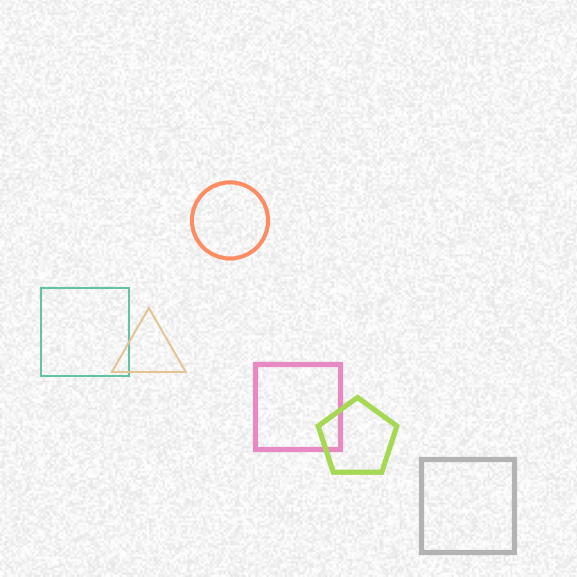[{"shape": "square", "thickness": 1, "radius": 0.38, "center": [0.147, 0.424]}, {"shape": "circle", "thickness": 2, "radius": 0.33, "center": [0.398, 0.617]}, {"shape": "square", "thickness": 2.5, "radius": 0.37, "center": [0.515, 0.296]}, {"shape": "pentagon", "thickness": 2.5, "radius": 0.36, "center": [0.619, 0.239]}, {"shape": "triangle", "thickness": 1, "radius": 0.37, "center": [0.258, 0.392]}, {"shape": "square", "thickness": 2.5, "radius": 0.4, "center": [0.809, 0.125]}]